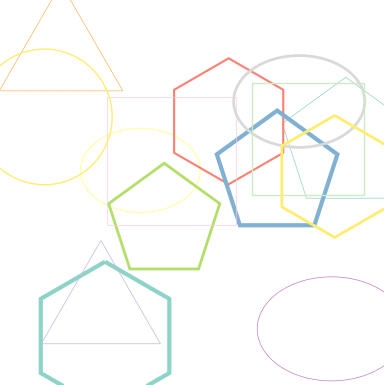[{"shape": "pentagon", "thickness": 0.5, "radius": 0.87, "center": [0.898, 0.626]}, {"shape": "hexagon", "thickness": 3, "radius": 0.96, "center": [0.273, 0.127]}, {"shape": "oval", "thickness": 1, "radius": 0.78, "center": [0.365, 0.557]}, {"shape": "triangle", "thickness": 0.5, "radius": 0.89, "center": [0.262, 0.196]}, {"shape": "hexagon", "thickness": 1.5, "radius": 0.82, "center": [0.594, 0.685]}, {"shape": "pentagon", "thickness": 3, "radius": 0.82, "center": [0.72, 0.548]}, {"shape": "triangle", "thickness": 0.5, "radius": 0.93, "center": [0.159, 0.857]}, {"shape": "pentagon", "thickness": 2, "radius": 0.76, "center": [0.427, 0.424]}, {"shape": "square", "thickness": 0.5, "radius": 0.84, "center": [0.445, 0.582]}, {"shape": "oval", "thickness": 2, "radius": 0.85, "center": [0.777, 0.737]}, {"shape": "oval", "thickness": 0.5, "radius": 0.97, "center": [0.861, 0.146]}, {"shape": "square", "thickness": 1, "radius": 0.73, "center": [0.801, 0.639]}, {"shape": "circle", "thickness": 1, "radius": 0.88, "center": [0.115, 0.696]}, {"shape": "hexagon", "thickness": 2, "radius": 0.79, "center": [0.869, 0.542]}]